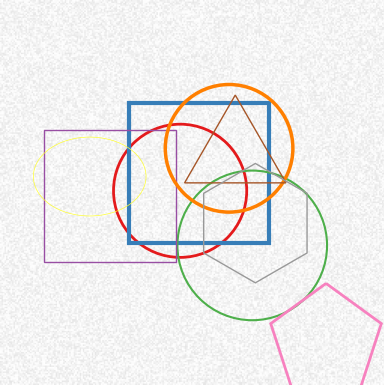[{"shape": "circle", "thickness": 2, "radius": 0.87, "center": [0.468, 0.504]}, {"shape": "square", "thickness": 3, "radius": 0.91, "center": [0.516, 0.551]}, {"shape": "circle", "thickness": 1.5, "radius": 0.97, "center": [0.655, 0.363]}, {"shape": "square", "thickness": 1, "radius": 0.86, "center": [0.286, 0.491]}, {"shape": "circle", "thickness": 2.5, "radius": 0.83, "center": [0.595, 0.615]}, {"shape": "oval", "thickness": 0.5, "radius": 0.73, "center": [0.233, 0.541]}, {"shape": "triangle", "thickness": 1, "radius": 0.76, "center": [0.611, 0.601]}, {"shape": "pentagon", "thickness": 2, "radius": 0.76, "center": [0.847, 0.113]}, {"shape": "hexagon", "thickness": 1, "radius": 0.78, "center": [0.663, 0.42]}]